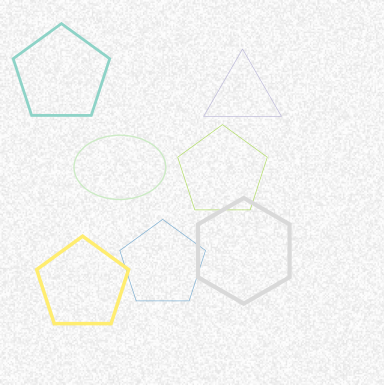[{"shape": "pentagon", "thickness": 2, "radius": 0.66, "center": [0.16, 0.807]}, {"shape": "triangle", "thickness": 0.5, "radius": 0.58, "center": [0.63, 0.756]}, {"shape": "pentagon", "thickness": 0.5, "radius": 0.59, "center": [0.423, 0.313]}, {"shape": "pentagon", "thickness": 0.5, "radius": 0.61, "center": [0.578, 0.554]}, {"shape": "hexagon", "thickness": 3, "radius": 0.69, "center": [0.633, 0.349]}, {"shape": "oval", "thickness": 1, "radius": 0.6, "center": [0.311, 0.565]}, {"shape": "pentagon", "thickness": 2.5, "radius": 0.63, "center": [0.215, 0.261]}]